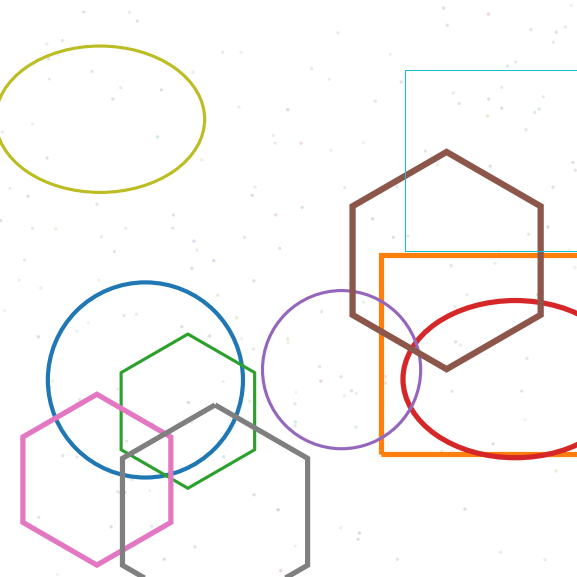[{"shape": "circle", "thickness": 2, "radius": 0.84, "center": [0.252, 0.341]}, {"shape": "square", "thickness": 2.5, "radius": 0.86, "center": [0.832, 0.385]}, {"shape": "hexagon", "thickness": 1.5, "radius": 0.67, "center": [0.325, 0.287]}, {"shape": "oval", "thickness": 2.5, "radius": 0.97, "center": [0.892, 0.343]}, {"shape": "circle", "thickness": 1.5, "radius": 0.68, "center": [0.591, 0.359]}, {"shape": "hexagon", "thickness": 3, "radius": 0.94, "center": [0.773, 0.548]}, {"shape": "hexagon", "thickness": 2.5, "radius": 0.74, "center": [0.168, 0.169]}, {"shape": "hexagon", "thickness": 2.5, "radius": 0.93, "center": [0.372, 0.113]}, {"shape": "oval", "thickness": 1.5, "radius": 0.91, "center": [0.173, 0.793]}, {"shape": "square", "thickness": 0.5, "radius": 0.78, "center": [0.859, 0.721]}]